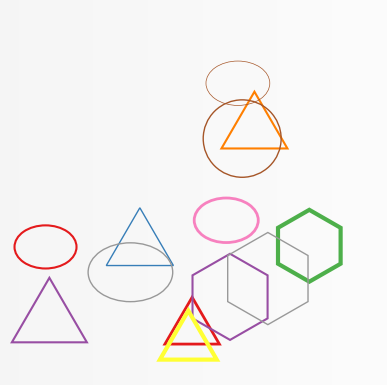[{"shape": "triangle", "thickness": 2, "radius": 0.41, "center": [0.496, 0.147]}, {"shape": "oval", "thickness": 1.5, "radius": 0.4, "center": [0.117, 0.359]}, {"shape": "triangle", "thickness": 1, "radius": 0.5, "center": [0.361, 0.36]}, {"shape": "hexagon", "thickness": 3, "radius": 0.47, "center": [0.798, 0.362]}, {"shape": "triangle", "thickness": 1.5, "radius": 0.56, "center": [0.127, 0.167]}, {"shape": "hexagon", "thickness": 1.5, "radius": 0.56, "center": [0.594, 0.229]}, {"shape": "triangle", "thickness": 1.5, "radius": 0.49, "center": [0.657, 0.664]}, {"shape": "triangle", "thickness": 3, "radius": 0.42, "center": [0.486, 0.108]}, {"shape": "oval", "thickness": 0.5, "radius": 0.41, "center": [0.614, 0.784]}, {"shape": "circle", "thickness": 1, "radius": 0.5, "center": [0.625, 0.64]}, {"shape": "oval", "thickness": 2, "radius": 0.41, "center": [0.584, 0.428]}, {"shape": "oval", "thickness": 1, "radius": 0.55, "center": [0.337, 0.293]}, {"shape": "hexagon", "thickness": 1, "radius": 0.6, "center": [0.691, 0.276]}]